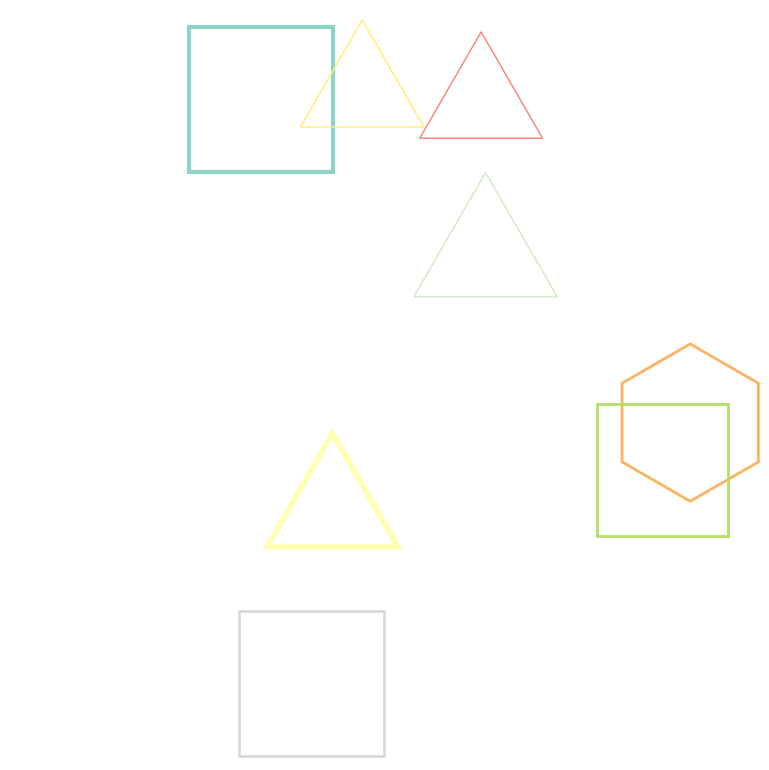[{"shape": "square", "thickness": 1.5, "radius": 0.47, "center": [0.339, 0.871]}, {"shape": "triangle", "thickness": 2, "radius": 0.49, "center": [0.432, 0.339]}, {"shape": "triangle", "thickness": 0.5, "radius": 0.46, "center": [0.625, 0.867]}, {"shape": "hexagon", "thickness": 1, "radius": 0.51, "center": [0.896, 0.451]}, {"shape": "square", "thickness": 1, "radius": 0.43, "center": [0.86, 0.39]}, {"shape": "square", "thickness": 1, "radius": 0.47, "center": [0.405, 0.113]}, {"shape": "triangle", "thickness": 0.5, "radius": 0.54, "center": [0.631, 0.668]}, {"shape": "triangle", "thickness": 0.5, "radius": 0.46, "center": [0.47, 0.881]}]